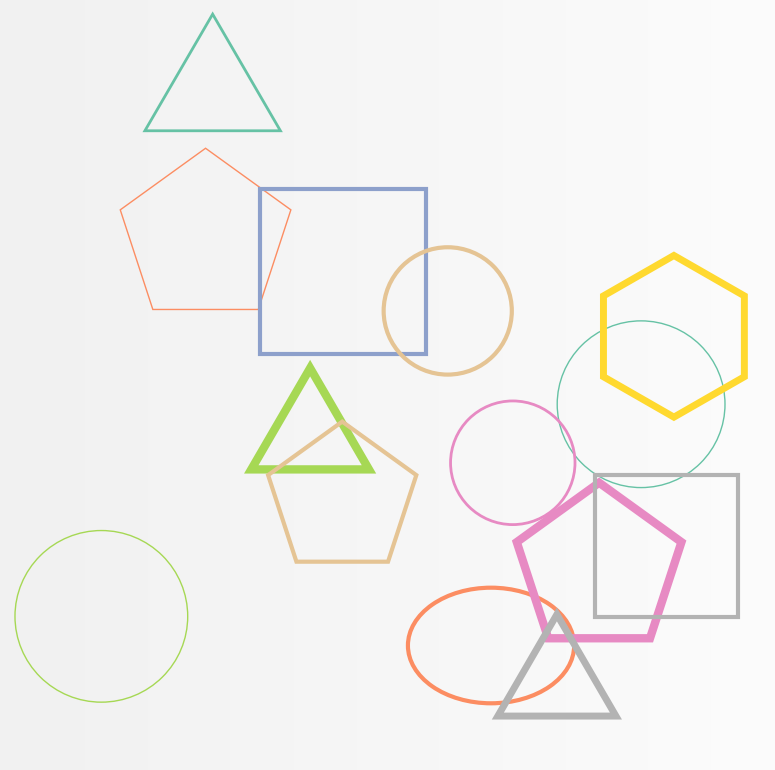[{"shape": "circle", "thickness": 0.5, "radius": 0.54, "center": [0.827, 0.475]}, {"shape": "triangle", "thickness": 1, "radius": 0.5, "center": [0.274, 0.881]}, {"shape": "pentagon", "thickness": 0.5, "radius": 0.58, "center": [0.265, 0.692]}, {"shape": "oval", "thickness": 1.5, "radius": 0.54, "center": [0.634, 0.162]}, {"shape": "square", "thickness": 1.5, "radius": 0.53, "center": [0.443, 0.648]}, {"shape": "pentagon", "thickness": 3, "radius": 0.56, "center": [0.773, 0.261]}, {"shape": "circle", "thickness": 1, "radius": 0.4, "center": [0.662, 0.399]}, {"shape": "circle", "thickness": 0.5, "radius": 0.56, "center": [0.131, 0.2]}, {"shape": "triangle", "thickness": 3, "radius": 0.44, "center": [0.4, 0.434]}, {"shape": "hexagon", "thickness": 2.5, "radius": 0.52, "center": [0.87, 0.563]}, {"shape": "circle", "thickness": 1.5, "radius": 0.41, "center": [0.578, 0.596]}, {"shape": "pentagon", "thickness": 1.5, "radius": 0.5, "center": [0.442, 0.352]}, {"shape": "triangle", "thickness": 2.5, "radius": 0.44, "center": [0.719, 0.114]}, {"shape": "square", "thickness": 1.5, "radius": 0.46, "center": [0.86, 0.291]}]